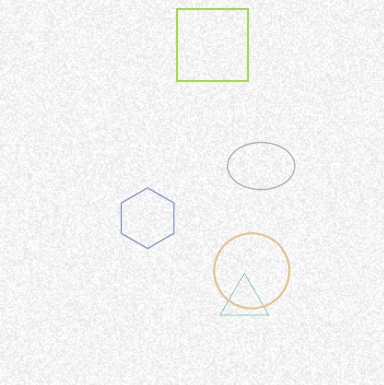[{"shape": "triangle", "thickness": 0.5, "radius": 0.36, "center": [0.635, 0.218]}, {"shape": "hexagon", "thickness": 1, "radius": 0.39, "center": [0.383, 0.433]}, {"shape": "square", "thickness": 1.5, "radius": 0.47, "center": [0.552, 0.884]}, {"shape": "circle", "thickness": 1.5, "radius": 0.49, "center": [0.654, 0.296]}, {"shape": "oval", "thickness": 1, "radius": 0.44, "center": [0.678, 0.569]}]